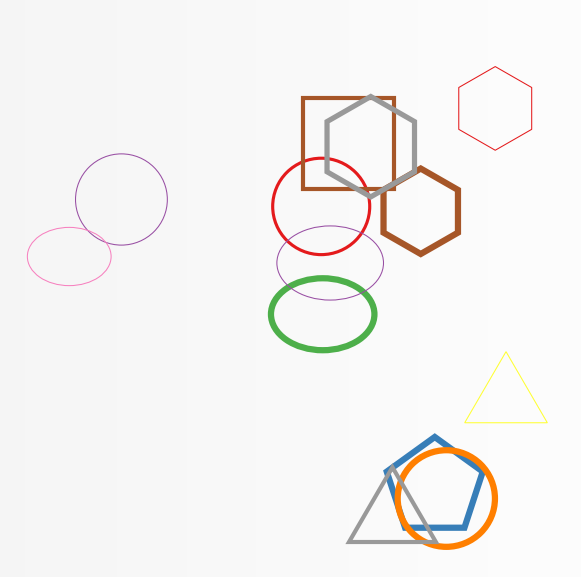[{"shape": "circle", "thickness": 1.5, "radius": 0.42, "center": [0.553, 0.642]}, {"shape": "hexagon", "thickness": 0.5, "radius": 0.36, "center": [0.852, 0.811]}, {"shape": "pentagon", "thickness": 3, "radius": 0.43, "center": [0.748, 0.156]}, {"shape": "oval", "thickness": 3, "radius": 0.45, "center": [0.555, 0.455]}, {"shape": "oval", "thickness": 0.5, "radius": 0.46, "center": [0.568, 0.544]}, {"shape": "circle", "thickness": 0.5, "radius": 0.39, "center": [0.209, 0.654]}, {"shape": "circle", "thickness": 3, "radius": 0.42, "center": [0.768, 0.136]}, {"shape": "triangle", "thickness": 0.5, "radius": 0.41, "center": [0.871, 0.308]}, {"shape": "square", "thickness": 2, "radius": 0.39, "center": [0.599, 0.751]}, {"shape": "hexagon", "thickness": 3, "radius": 0.37, "center": [0.724, 0.633]}, {"shape": "oval", "thickness": 0.5, "radius": 0.36, "center": [0.119, 0.555]}, {"shape": "triangle", "thickness": 2, "radius": 0.43, "center": [0.675, 0.104]}, {"shape": "hexagon", "thickness": 2.5, "radius": 0.43, "center": [0.638, 0.745]}]